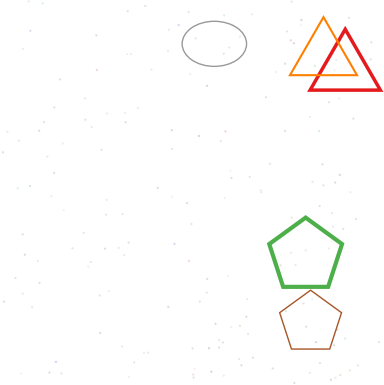[{"shape": "triangle", "thickness": 2.5, "radius": 0.53, "center": [0.897, 0.819]}, {"shape": "pentagon", "thickness": 3, "radius": 0.5, "center": [0.794, 0.335]}, {"shape": "triangle", "thickness": 1.5, "radius": 0.5, "center": [0.84, 0.855]}, {"shape": "pentagon", "thickness": 1, "radius": 0.42, "center": [0.807, 0.162]}, {"shape": "oval", "thickness": 1, "radius": 0.42, "center": [0.557, 0.886]}]